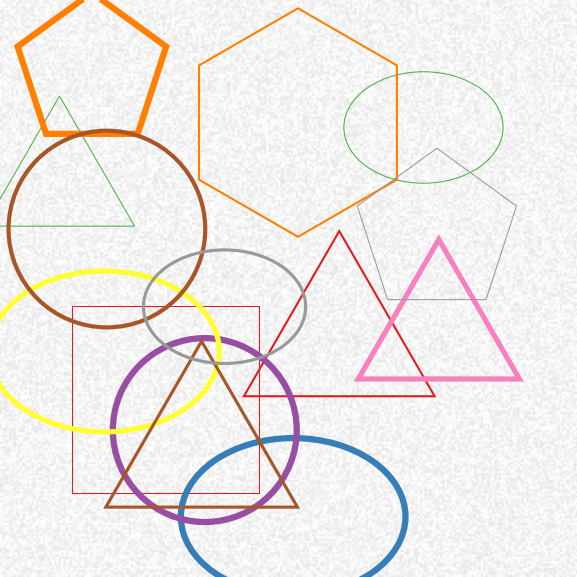[{"shape": "triangle", "thickness": 1, "radius": 0.95, "center": [0.587, 0.408]}, {"shape": "square", "thickness": 0.5, "radius": 0.81, "center": [0.287, 0.307]}, {"shape": "oval", "thickness": 3, "radius": 0.97, "center": [0.508, 0.104]}, {"shape": "triangle", "thickness": 0.5, "radius": 0.75, "center": [0.103, 0.683]}, {"shape": "oval", "thickness": 0.5, "radius": 0.69, "center": [0.733, 0.778]}, {"shape": "circle", "thickness": 3, "radius": 0.8, "center": [0.355, 0.254]}, {"shape": "hexagon", "thickness": 1, "radius": 0.99, "center": [0.516, 0.787]}, {"shape": "pentagon", "thickness": 3, "radius": 0.68, "center": [0.159, 0.877]}, {"shape": "oval", "thickness": 2.5, "radius": 1.0, "center": [0.181, 0.391]}, {"shape": "triangle", "thickness": 1.5, "radius": 0.96, "center": [0.349, 0.217]}, {"shape": "circle", "thickness": 2, "radius": 0.85, "center": [0.185, 0.603]}, {"shape": "triangle", "thickness": 2.5, "radius": 0.81, "center": [0.76, 0.423]}, {"shape": "pentagon", "thickness": 0.5, "radius": 0.72, "center": [0.756, 0.598]}, {"shape": "oval", "thickness": 1.5, "radius": 0.7, "center": [0.389, 0.468]}]